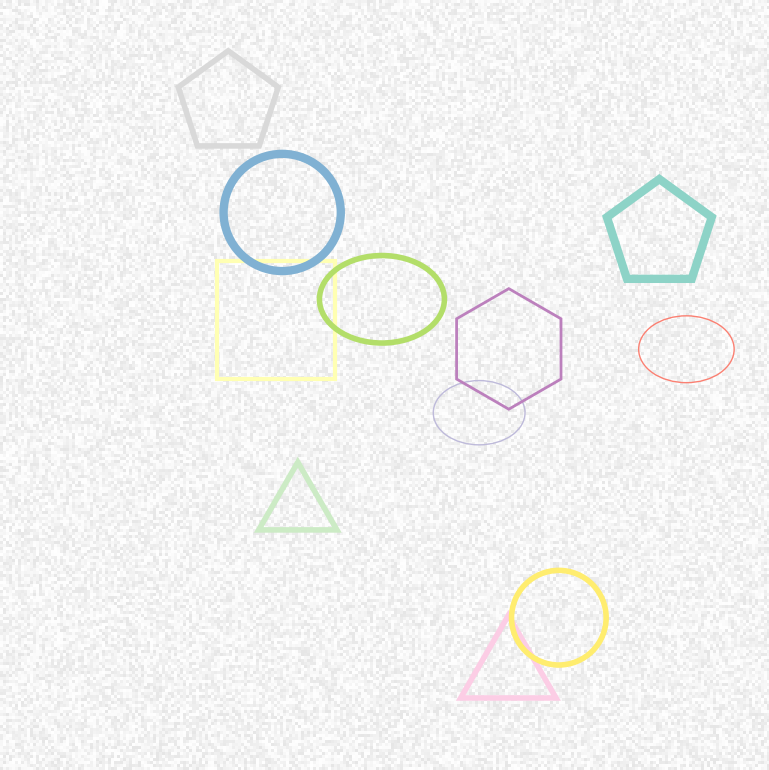[{"shape": "pentagon", "thickness": 3, "radius": 0.36, "center": [0.856, 0.696]}, {"shape": "square", "thickness": 1.5, "radius": 0.38, "center": [0.358, 0.584]}, {"shape": "oval", "thickness": 0.5, "radius": 0.3, "center": [0.622, 0.464]}, {"shape": "oval", "thickness": 0.5, "radius": 0.31, "center": [0.891, 0.546]}, {"shape": "circle", "thickness": 3, "radius": 0.38, "center": [0.366, 0.724]}, {"shape": "oval", "thickness": 2, "radius": 0.41, "center": [0.496, 0.611]}, {"shape": "triangle", "thickness": 2, "radius": 0.36, "center": [0.66, 0.129]}, {"shape": "pentagon", "thickness": 2, "radius": 0.34, "center": [0.296, 0.866]}, {"shape": "hexagon", "thickness": 1, "radius": 0.39, "center": [0.661, 0.547]}, {"shape": "triangle", "thickness": 2, "radius": 0.29, "center": [0.387, 0.341]}, {"shape": "circle", "thickness": 2, "radius": 0.31, "center": [0.726, 0.198]}]